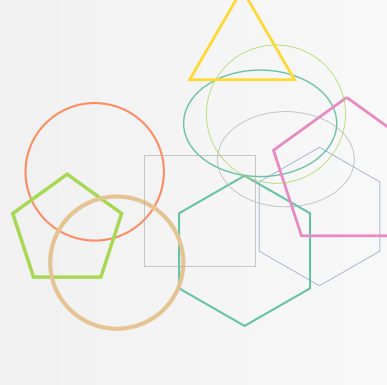[{"shape": "oval", "thickness": 1, "radius": 0.99, "center": [0.671, 0.68]}, {"shape": "hexagon", "thickness": 1.5, "radius": 0.98, "center": [0.631, 0.348]}, {"shape": "circle", "thickness": 1.5, "radius": 0.89, "center": [0.244, 0.554]}, {"shape": "hexagon", "thickness": 0.5, "radius": 0.9, "center": [0.825, 0.438]}, {"shape": "pentagon", "thickness": 2, "radius": 0.99, "center": [0.895, 0.548]}, {"shape": "circle", "thickness": 0.5, "radius": 0.9, "center": [0.712, 0.704]}, {"shape": "pentagon", "thickness": 2.5, "radius": 0.74, "center": [0.173, 0.4]}, {"shape": "triangle", "thickness": 2, "radius": 0.78, "center": [0.625, 0.871]}, {"shape": "circle", "thickness": 3, "radius": 0.86, "center": [0.301, 0.318]}, {"shape": "square", "thickness": 0.5, "radius": 0.72, "center": [0.515, 0.453]}, {"shape": "oval", "thickness": 0.5, "radius": 0.88, "center": [0.738, 0.586]}]